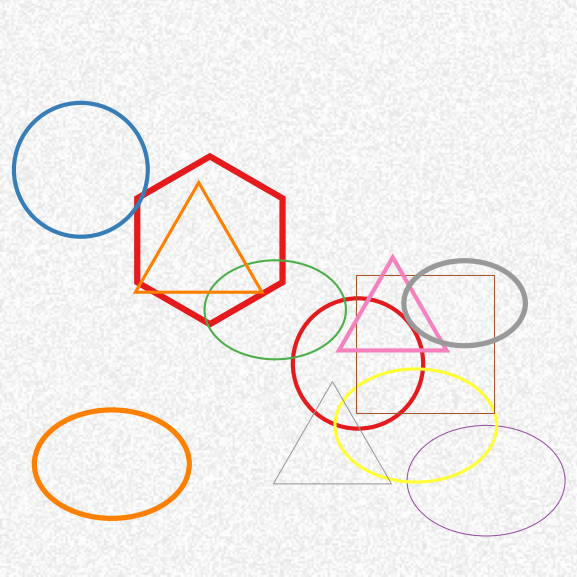[{"shape": "hexagon", "thickness": 3, "radius": 0.73, "center": [0.363, 0.583]}, {"shape": "circle", "thickness": 2, "radius": 0.56, "center": [0.62, 0.37]}, {"shape": "circle", "thickness": 2, "radius": 0.58, "center": [0.14, 0.705]}, {"shape": "oval", "thickness": 1, "radius": 0.61, "center": [0.477, 0.463]}, {"shape": "oval", "thickness": 0.5, "radius": 0.68, "center": [0.842, 0.167]}, {"shape": "triangle", "thickness": 1.5, "radius": 0.63, "center": [0.344, 0.556]}, {"shape": "oval", "thickness": 2.5, "radius": 0.67, "center": [0.194, 0.195]}, {"shape": "oval", "thickness": 1.5, "radius": 0.7, "center": [0.72, 0.262]}, {"shape": "square", "thickness": 0.5, "radius": 0.6, "center": [0.736, 0.403]}, {"shape": "triangle", "thickness": 2, "radius": 0.54, "center": [0.68, 0.446]}, {"shape": "oval", "thickness": 2.5, "radius": 0.53, "center": [0.805, 0.474]}, {"shape": "triangle", "thickness": 0.5, "radius": 0.59, "center": [0.576, 0.22]}]